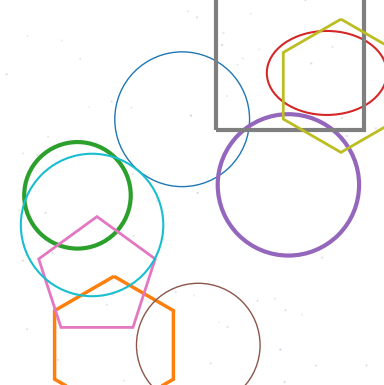[{"shape": "circle", "thickness": 1, "radius": 0.88, "center": [0.473, 0.69]}, {"shape": "hexagon", "thickness": 2.5, "radius": 0.89, "center": [0.296, 0.104]}, {"shape": "circle", "thickness": 3, "radius": 0.69, "center": [0.201, 0.493]}, {"shape": "oval", "thickness": 1.5, "radius": 0.78, "center": [0.849, 0.811]}, {"shape": "circle", "thickness": 3, "radius": 0.92, "center": [0.749, 0.52]}, {"shape": "circle", "thickness": 1, "radius": 0.8, "center": [0.515, 0.104]}, {"shape": "pentagon", "thickness": 2, "radius": 0.8, "center": [0.252, 0.278]}, {"shape": "square", "thickness": 3, "radius": 0.96, "center": [0.753, 0.855]}, {"shape": "hexagon", "thickness": 2, "radius": 0.86, "center": [0.886, 0.777]}, {"shape": "circle", "thickness": 1.5, "radius": 0.93, "center": [0.239, 0.416]}]